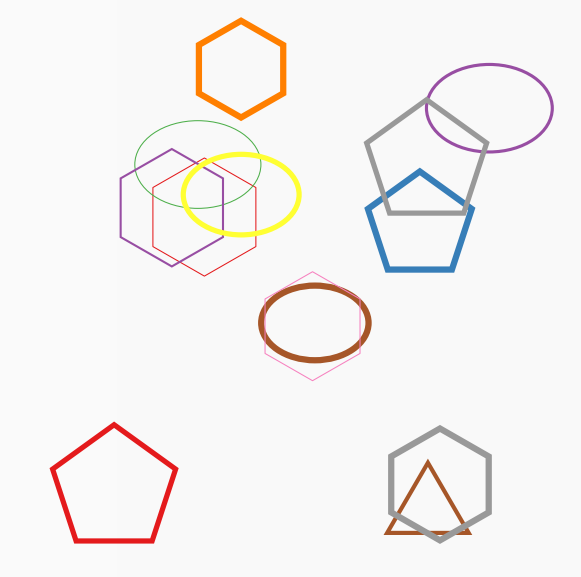[{"shape": "hexagon", "thickness": 0.5, "radius": 0.51, "center": [0.352, 0.623]}, {"shape": "pentagon", "thickness": 2.5, "radius": 0.56, "center": [0.196, 0.152]}, {"shape": "pentagon", "thickness": 3, "radius": 0.47, "center": [0.722, 0.608]}, {"shape": "oval", "thickness": 0.5, "radius": 0.54, "center": [0.34, 0.714]}, {"shape": "hexagon", "thickness": 1, "radius": 0.51, "center": [0.296, 0.639]}, {"shape": "oval", "thickness": 1.5, "radius": 0.54, "center": [0.842, 0.812]}, {"shape": "hexagon", "thickness": 3, "radius": 0.42, "center": [0.415, 0.879]}, {"shape": "oval", "thickness": 2.5, "radius": 0.5, "center": [0.415, 0.662]}, {"shape": "triangle", "thickness": 2, "radius": 0.4, "center": [0.736, 0.117]}, {"shape": "oval", "thickness": 3, "radius": 0.46, "center": [0.542, 0.44]}, {"shape": "hexagon", "thickness": 0.5, "radius": 0.47, "center": [0.538, 0.434]}, {"shape": "pentagon", "thickness": 2.5, "radius": 0.54, "center": [0.734, 0.718]}, {"shape": "hexagon", "thickness": 3, "radius": 0.48, "center": [0.757, 0.16]}]